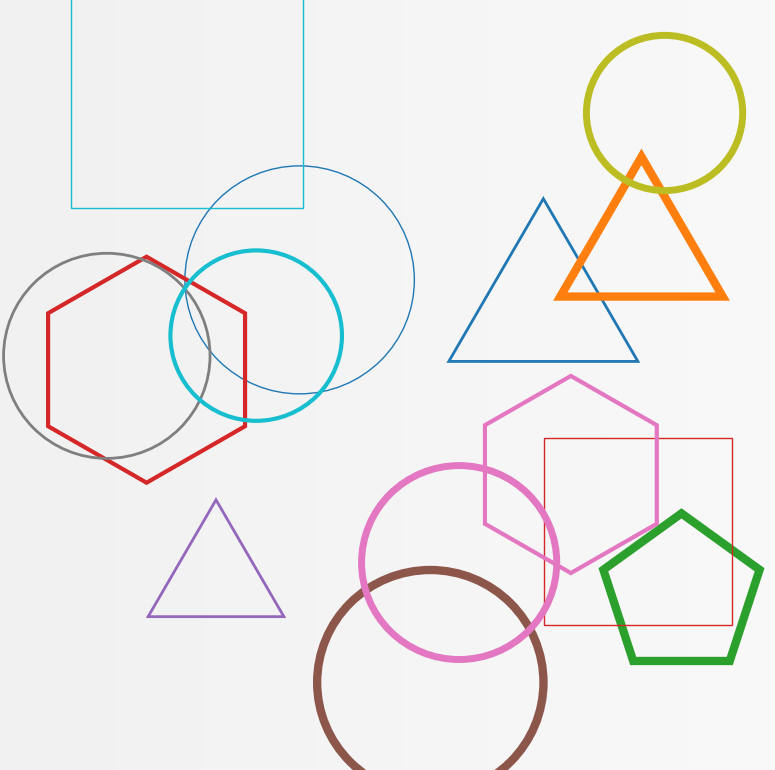[{"shape": "triangle", "thickness": 1, "radius": 0.7, "center": [0.701, 0.601]}, {"shape": "circle", "thickness": 0.5, "radius": 0.74, "center": [0.387, 0.637]}, {"shape": "triangle", "thickness": 3, "radius": 0.6, "center": [0.828, 0.675]}, {"shape": "pentagon", "thickness": 3, "radius": 0.53, "center": [0.879, 0.227]}, {"shape": "hexagon", "thickness": 1.5, "radius": 0.73, "center": [0.189, 0.52]}, {"shape": "square", "thickness": 0.5, "radius": 0.61, "center": [0.824, 0.31]}, {"shape": "triangle", "thickness": 1, "radius": 0.51, "center": [0.279, 0.25]}, {"shape": "circle", "thickness": 3, "radius": 0.73, "center": [0.555, 0.114]}, {"shape": "hexagon", "thickness": 1.5, "radius": 0.64, "center": [0.737, 0.384]}, {"shape": "circle", "thickness": 2.5, "radius": 0.63, "center": [0.592, 0.269]}, {"shape": "circle", "thickness": 1, "radius": 0.67, "center": [0.138, 0.538]}, {"shape": "circle", "thickness": 2.5, "radius": 0.5, "center": [0.857, 0.853]}, {"shape": "circle", "thickness": 1.5, "radius": 0.55, "center": [0.331, 0.564]}, {"shape": "square", "thickness": 0.5, "radius": 0.75, "center": [0.242, 0.88]}]